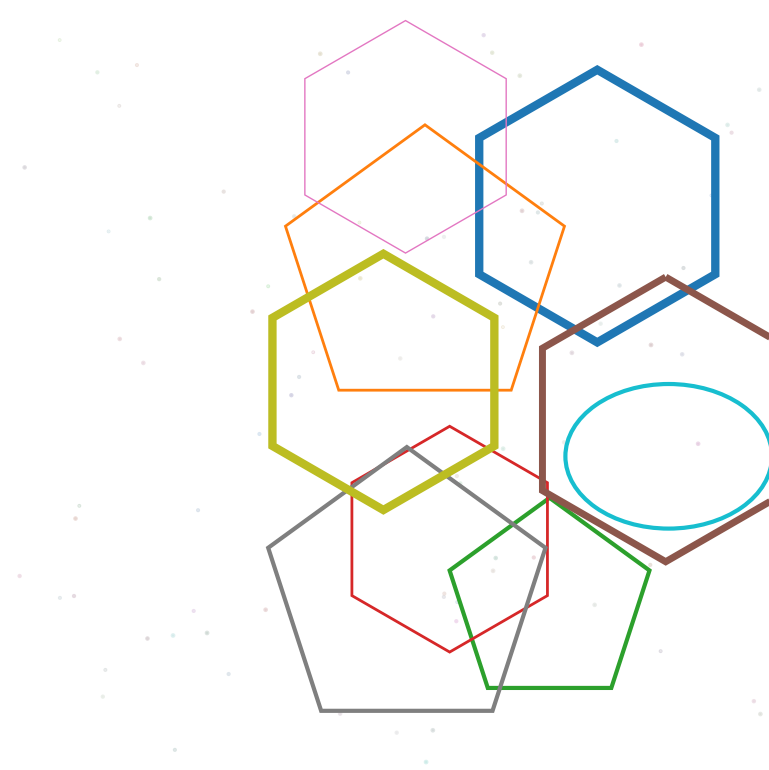[{"shape": "hexagon", "thickness": 3, "radius": 0.89, "center": [0.776, 0.732]}, {"shape": "pentagon", "thickness": 1, "radius": 0.95, "center": [0.552, 0.647]}, {"shape": "pentagon", "thickness": 1.5, "radius": 0.68, "center": [0.714, 0.217]}, {"shape": "hexagon", "thickness": 1, "radius": 0.73, "center": [0.584, 0.3]}, {"shape": "hexagon", "thickness": 2.5, "radius": 0.92, "center": [0.865, 0.455]}, {"shape": "hexagon", "thickness": 0.5, "radius": 0.75, "center": [0.527, 0.822]}, {"shape": "pentagon", "thickness": 1.5, "radius": 0.95, "center": [0.528, 0.23]}, {"shape": "hexagon", "thickness": 3, "radius": 0.83, "center": [0.498, 0.504]}, {"shape": "oval", "thickness": 1.5, "radius": 0.67, "center": [0.868, 0.407]}]